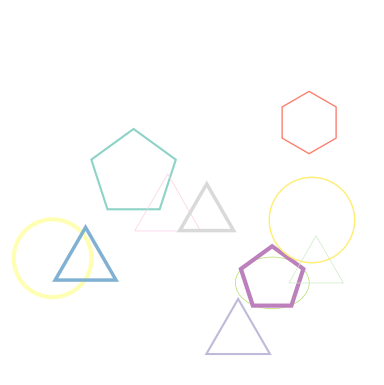[{"shape": "pentagon", "thickness": 1.5, "radius": 0.58, "center": [0.347, 0.55]}, {"shape": "circle", "thickness": 3, "radius": 0.51, "center": [0.137, 0.329]}, {"shape": "triangle", "thickness": 1.5, "radius": 0.48, "center": [0.619, 0.128]}, {"shape": "hexagon", "thickness": 1, "radius": 0.4, "center": [0.803, 0.682]}, {"shape": "triangle", "thickness": 2.5, "radius": 0.46, "center": [0.222, 0.318]}, {"shape": "oval", "thickness": 0.5, "radius": 0.48, "center": [0.707, 0.265]}, {"shape": "triangle", "thickness": 0.5, "radius": 0.49, "center": [0.435, 0.449]}, {"shape": "triangle", "thickness": 2.5, "radius": 0.4, "center": [0.537, 0.442]}, {"shape": "pentagon", "thickness": 3, "radius": 0.43, "center": [0.707, 0.275]}, {"shape": "triangle", "thickness": 0.5, "radius": 0.41, "center": [0.821, 0.306]}, {"shape": "circle", "thickness": 1, "radius": 0.55, "center": [0.81, 0.428]}]